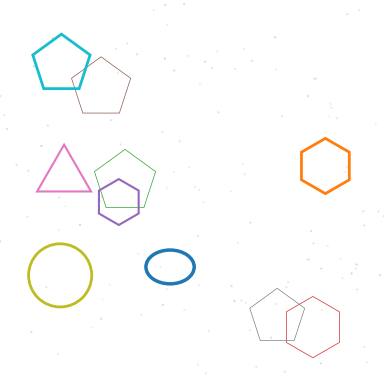[{"shape": "oval", "thickness": 2.5, "radius": 0.31, "center": [0.442, 0.307]}, {"shape": "hexagon", "thickness": 2, "radius": 0.36, "center": [0.845, 0.569]}, {"shape": "pentagon", "thickness": 0.5, "radius": 0.42, "center": [0.325, 0.528]}, {"shape": "hexagon", "thickness": 0.5, "radius": 0.4, "center": [0.813, 0.15]}, {"shape": "hexagon", "thickness": 1.5, "radius": 0.3, "center": [0.309, 0.475]}, {"shape": "pentagon", "thickness": 0.5, "radius": 0.4, "center": [0.263, 0.772]}, {"shape": "triangle", "thickness": 1.5, "radius": 0.4, "center": [0.166, 0.543]}, {"shape": "pentagon", "thickness": 0.5, "radius": 0.37, "center": [0.72, 0.176]}, {"shape": "circle", "thickness": 2, "radius": 0.41, "center": [0.156, 0.285]}, {"shape": "pentagon", "thickness": 2, "radius": 0.39, "center": [0.16, 0.833]}]